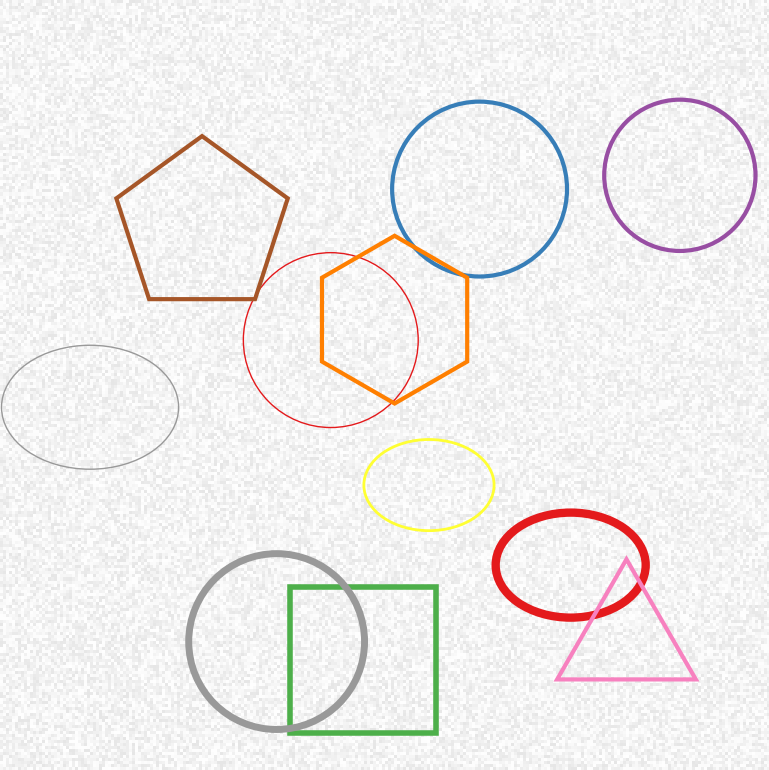[{"shape": "circle", "thickness": 0.5, "radius": 0.57, "center": [0.43, 0.558]}, {"shape": "oval", "thickness": 3, "radius": 0.49, "center": [0.741, 0.266]}, {"shape": "circle", "thickness": 1.5, "radius": 0.57, "center": [0.623, 0.754]}, {"shape": "square", "thickness": 2, "radius": 0.48, "center": [0.471, 0.143]}, {"shape": "circle", "thickness": 1.5, "radius": 0.49, "center": [0.883, 0.772]}, {"shape": "hexagon", "thickness": 1.5, "radius": 0.54, "center": [0.512, 0.585]}, {"shape": "oval", "thickness": 1, "radius": 0.42, "center": [0.557, 0.37]}, {"shape": "pentagon", "thickness": 1.5, "radius": 0.59, "center": [0.262, 0.706]}, {"shape": "triangle", "thickness": 1.5, "radius": 0.52, "center": [0.814, 0.17]}, {"shape": "oval", "thickness": 0.5, "radius": 0.57, "center": [0.117, 0.471]}, {"shape": "circle", "thickness": 2.5, "radius": 0.57, "center": [0.359, 0.167]}]